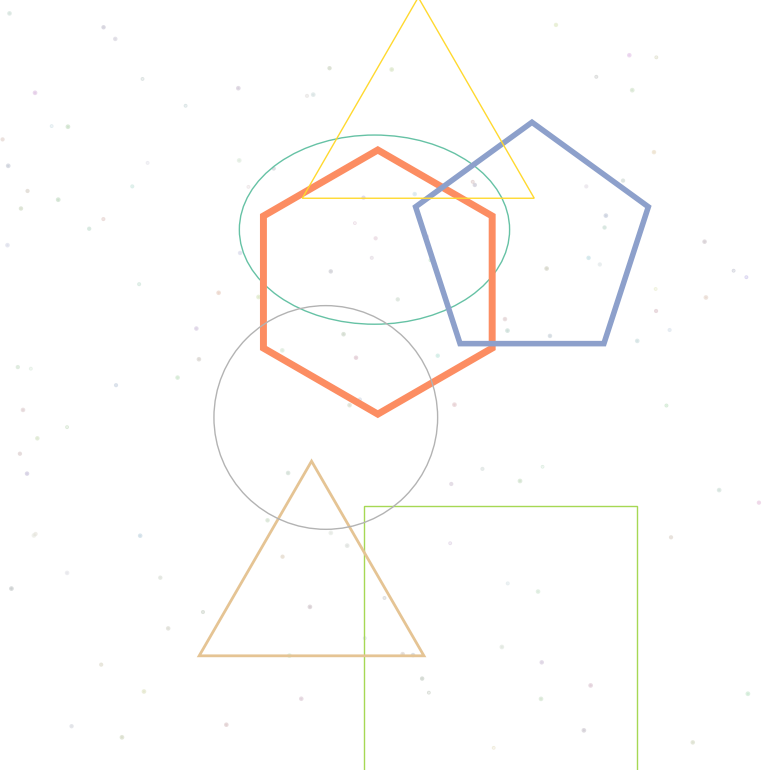[{"shape": "oval", "thickness": 0.5, "radius": 0.88, "center": [0.486, 0.702]}, {"shape": "hexagon", "thickness": 2.5, "radius": 0.86, "center": [0.491, 0.634]}, {"shape": "pentagon", "thickness": 2, "radius": 0.79, "center": [0.691, 0.682]}, {"shape": "square", "thickness": 0.5, "radius": 0.89, "center": [0.65, 0.165]}, {"shape": "triangle", "thickness": 0.5, "radius": 0.87, "center": [0.543, 0.829]}, {"shape": "triangle", "thickness": 1, "radius": 0.84, "center": [0.405, 0.233]}, {"shape": "circle", "thickness": 0.5, "radius": 0.73, "center": [0.423, 0.458]}]